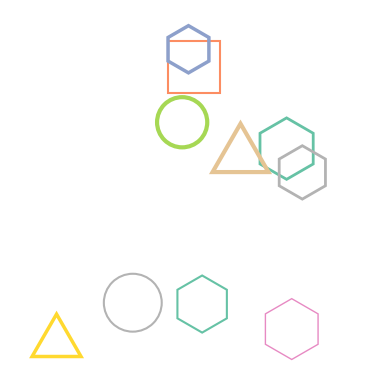[{"shape": "hexagon", "thickness": 2, "radius": 0.4, "center": [0.744, 0.614]}, {"shape": "hexagon", "thickness": 1.5, "radius": 0.37, "center": [0.525, 0.21]}, {"shape": "square", "thickness": 1.5, "radius": 0.33, "center": [0.504, 0.825]}, {"shape": "hexagon", "thickness": 2.5, "radius": 0.31, "center": [0.49, 0.872]}, {"shape": "hexagon", "thickness": 1, "radius": 0.39, "center": [0.758, 0.145]}, {"shape": "circle", "thickness": 3, "radius": 0.33, "center": [0.473, 0.682]}, {"shape": "triangle", "thickness": 2.5, "radius": 0.37, "center": [0.147, 0.111]}, {"shape": "triangle", "thickness": 3, "radius": 0.42, "center": [0.625, 0.595]}, {"shape": "hexagon", "thickness": 2, "radius": 0.35, "center": [0.785, 0.552]}, {"shape": "circle", "thickness": 1.5, "radius": 0.38, "center": [0.345, 0.214]}]